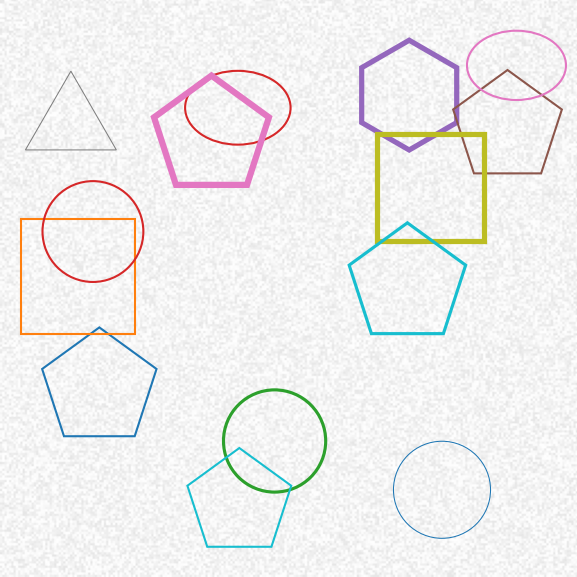[{"shape": "pentagon", "thickness": 1, "radius": 0.52, "center": [0.172, 0.328]}, {"shape": "circle", "thickness": 0.5, "radius": 0.42, "center": [0.765, 0.151]}, {"shape": "square", "thickness": 1, "radius": 0.5, "center": [0.135, 0.521]}, {"shape": "circle", "thickness": 1.5, "radius": 0.44, "center": [0.475, 0.236]}, {"shape": "oval", "thickness": 1, "radius": 0.46, "center": [0.412, 0.813]}, {"shape": "circle", "thickness": 1, "radius": 0.44, "center": [0.161, 0.598]}, {"shape": "hexagon", "thickness": 2.5, "radius": 0.48, "center": [0.709, 0.834]}, {"shape": "pentagon", "thickness": 1, "radius": 0.49, "center": [0.879, 0.779]}, {"shape": "oval", "thickness": 1, "radius": 0.43, "center": [0.894, 0.886]}, {"shape": "pentagon", "thickness": 3, "radius": 0.52, "center": [0.366, 0.764]}, {"shape": "triangle", "thickness": 0.5, "radius": 0.45, "center": [0.123, 0.785]}, {"shape": "square", "thickness": 2.5, "radius": 0.46, "center": [0.745, 0.674]}, {"shape": "pentagon", "thickness": 1, "radius": 0.47, "center": [0.414, 0.129]}, {"shape": "pentagon", "thickness": 1.5, "radius": 0.53, "center": [0.705, 0.507]}]